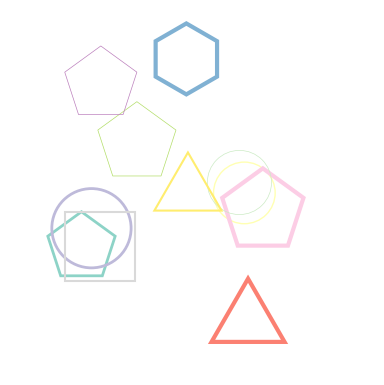[{"shape": "pentagon", "thickness": 2, "radius": 0.46, "center": [0.212, 0.358]}, {"shape": "circle", "thickness": 1, "radius": 0.4, "center": [0.635, 0.499]}, {"shape": "circle", "thickness": 2, "radius": 0.51, "center": [0.238, 0.407]}, {"shape": "triangle", "thickness": 3, "radius": 0.55, "center": [0.644, 0.167]}, {"shape": "hexagon", "thickness": 3, "radius": 0.46, "center": [0.484, 0.847]}, {"shape": "pentagon", "thickness": 0.5, "radius": 0.53, "center": [0.356, 0.629]}, {"shape": "pentagon", "thickness": 3, "radius": 0.55, "center": [0.683, 0.452]}, {"shape": "square", "thickness": 1.5, "radius": 0.45, "center": [0.26, 0.36]}, {"shape": "pentagon", "thickness": 0.5, "radius": 0.49, "center": [0.262, 0.782]}, {"shape": "circle", "thickness": 0.5, "radius": 0.42, "center": [0.622, 0.526]}, {"shape": "triangle", "thickness": 1.5, "radius": 0.5, "center": [0.488, 0.503]}]